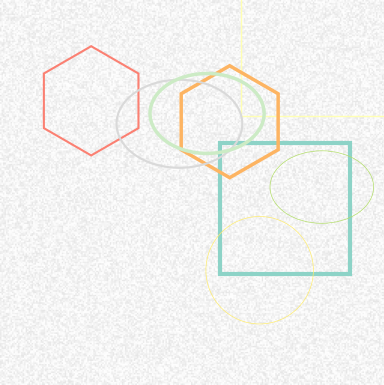[{"shape": "square", "thickness": 3, "radius": 0.84, "center": [0.741, 0.458]}, {"shape": "square", "thickness": 1, "radius": 0.98, "center": [0.821, 0.896]}, {"shape": "hexagon", "thickness": 1.5, "radius": 0.71, "center": [0.237, 0.738]}, {"shape": "hexagon", "thickness": 2.5, "radius": 0.73, "center": [0.597, 0.684]}, {"shape": "oval", "thickness": 0.5, "radius": 0.67, "center": [0.836, 0.514]}, {"shape": "oval", "thickness": 1.5, "radius": 0.82, "center": [0.466, 0.678]}, {"shape": "oval", "thickness": 2.5, "radius": 0.74, "center": [0.538, 0.705]}, {"shape": "circle", "thickness": 0.5, "radius": 0.7, "center": [0.674, 0.298]}]